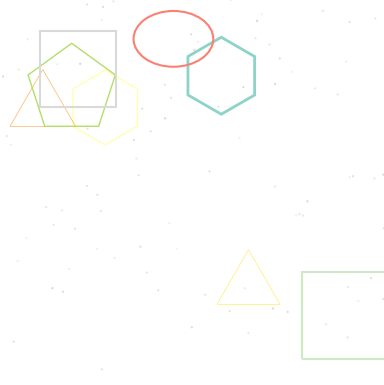[{"shape": "hexagon", "thickness": 2, "radius": 0.5, "center": [0.575, 0.803]}, {"shape": "hexagon", "thickness": 1, "radius": 0.48, "center": [0.273, 0.721]}, {"shape": "oval", "thickness": 1.5, "radius": 0.52, "center": [0.45, 0.899]}, {"shape": "triangle", "thickness": 0.5, "radius": 0.49, "center": [0.111, 0.721]}, {"shape": "pentagon", "thickness": 1, "radius": 0.6, "center": [0.186, 0.768]}, {"shape": "square", "thickness": 1.5, "radius": 0.49, "center": [0.203, 0.821]}, {"shape": "square", "thickness": 1.5, "radius": 0.56, "center": [0.898, 0.181]}, {"shape": "triangle", "thickness": 0.5, "radius": 0.47, "center": [0.646, 0.257]}]